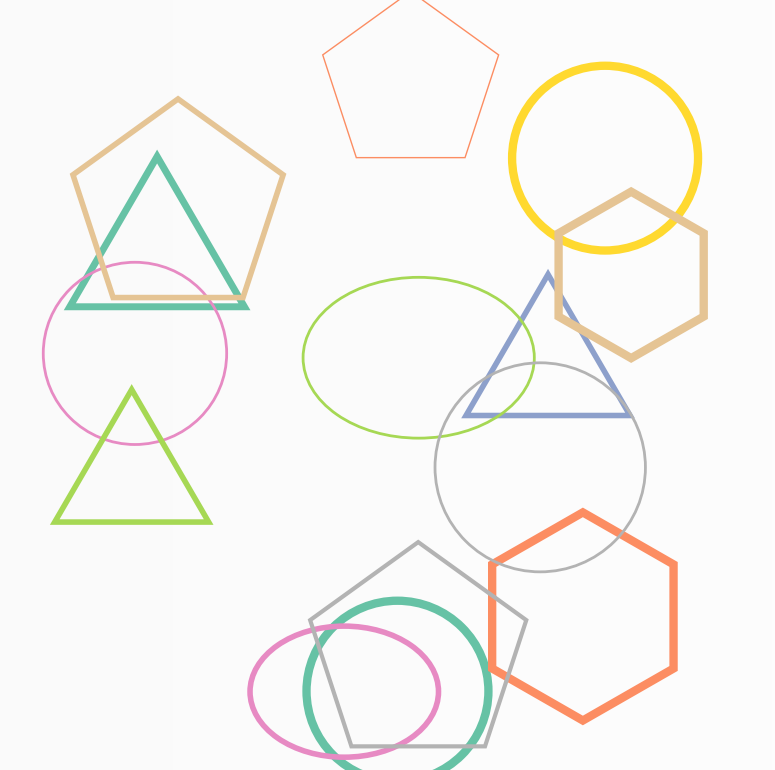[{"shape": "circle", "thickness": 3, "radius": 0.59, "center": [0.513, 0.102]}, {"shape": "triangle", "thickness": 2.5, "radius": 0.65, "center": [0.203, 0.667]}, {"shape": "hexagon", "thickness": 3, "radius": 0.68, "center": [0.752, 0.199]}, {"shape": "pentagon", "thickness": 0.5, "radius": 0.6, "center": [0.53, 0.892]}, {"shape": "triangle", "thickness": 2, "radius": 0.61, "center": [0.707, 0.521]}, {"shape": "circle", "thickness": 1, "radius": 0.59, "center": [0.174, 0.541]}, {"shape": "oval", "thickness": 2, "radius": 0.61, "center": [0.444, 0.102]}, {"shape": "oval", "thickness": 1, "radius": 0.75, "center": [0.54, 0.535]}, {"shape": "triangle", "thickness": 2, "radius": 0.57, "center": [0.17, 0.379]}, {"shape": "circle", "thickness": 3, "radius": 0.6, "center": [0.781, 0.795]}, {"shape": "hexagon", "thickness": 3, "radius": 0.54, "center": [0.814, 0.643]}, {"shape": "pentagon", "thickness": 2, "radius": 0.71, "center": [0.23, 0.729]}, {"shape": "pentagon", "thickness": 1.5, "radius": 0.73, "center": [0.54, 0.149]}, {"shape": "circle", "thickness": 1, "radius": 0.68, "center": [0.697, 0.393]}]